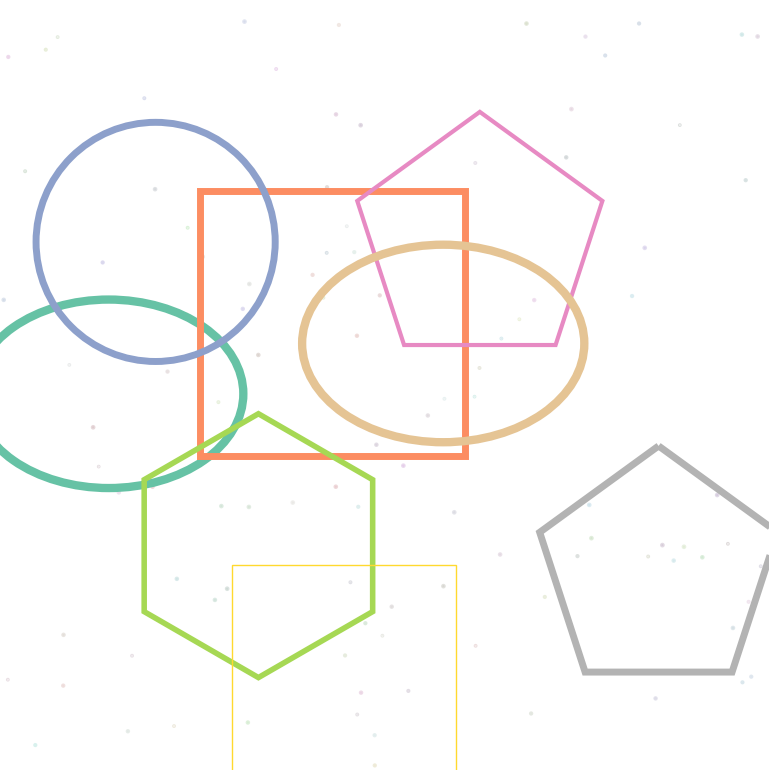[{"shape": "oval", "thickness": 3, "radius": 0.87, "center": [0.141, 0.489]}, {"shape": "square", "thickness": 2.5, "radius": 0.86, "center": [0.432, 0.58]}, {"shape": "circle", "thickness": 2.5, "radius": 0.78, "center": [0.202, 0.686]}, {"shape": "pentagon", "thickness": 1.5, "radius": 0.84, "center": [0.623, 0.687]}, {"shape": "hexagon", "thickness": 2, "radius": 0.86, "center": [0.336, 0.291]}, {"shape": "square", "thickness": 0.5, "radius": 0.73, "center": [0.447, 0.12]}, {"shape": "oval", "thickness": 3, "radius": 0.92, "center": [0.576, 0.554]}, {"shape": "pentagon", "thickness": 2.5, "radius": 0.81, "center": [0.855, 0.259]}]